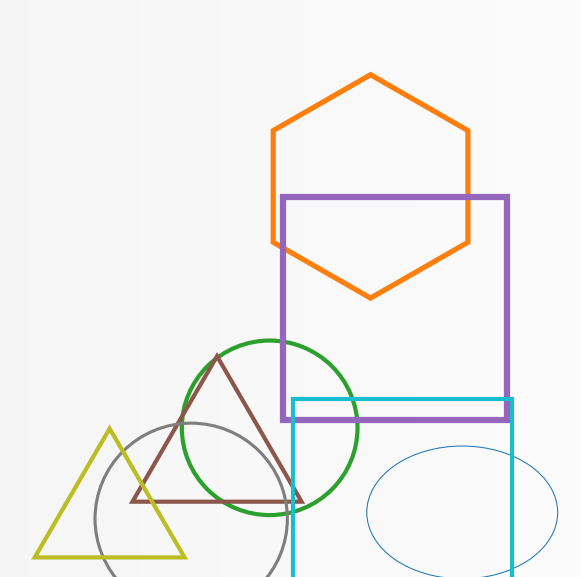[{"shape": "oval", "thickness": 0.5, "radius": 0.82, "center": [0.795, 0.112]}, {"shape": "hexagon", "thickness": 2.5, "radius": 0.97, "center": [0.638, 0.676]}, {"shape": "circle", "thickness": 2, "radius": 0.76, "center": [0.464, 0.258]}, {"shape": "square", "thickness": 3, "radius": 0.97, "center": [0.679, 0.465]}, {"shape": "triangle", "thickness": 2, "radius": 0.84, "center": [0.373, 0.214]}, {"shape": "circle", "thickness": 1.5, "radius": 0.83, "center": [0.329, 0.101]}, {"shape": "triangle", "thickness": 2, "radius": 0.74, "center": [0.189, 0.108]}, {"shape": "square", "thickness": 2, "radius": 0.94, "center": [0.693, 0.12]}]